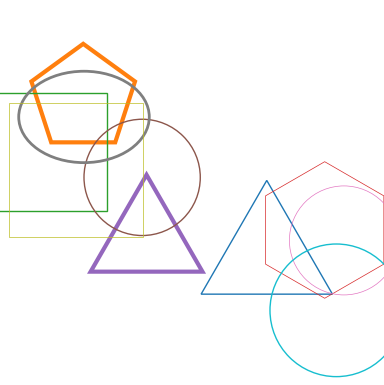[{"shape": "triangle", "thickness": 1, "radius": 0.98, "center": [0.693, 0.334]}, {"shape": "pentagon", "thickness": 3, "radius": 0.71, "center": [0.216, 0.745]}, {"shape": "square", "thickness": 1, "radius": 0.77, "center": [0.123, 0.605]}, {"shape": "hexagon", "thickness": 0.5, "radius": 0.89, "center": [0.843, 0.403]}, {"shape": "triangle", "thickness": 3, "radius": 0.84, "center": [0.381, 0.378]}, {"shape": "circle", "thickness": 1, "radius": 0.76, "center": [0.369, 0.539]}, {"shape": "circle", "thickness": 0.5, "radius": 0.71, "center": [0.893, 0.376]}, {"shape": "oval", "thickness": 2, "radius": 0.85, "center": [0.218, 0.696]}, {"shape": "square", "thickness": 0.5, "radius": 0.87, "center": [0.197, 0.559]}, {"shape": "circle", "thickness": 1, "radius": 0.86, "center": [0.874, 0.194]}]